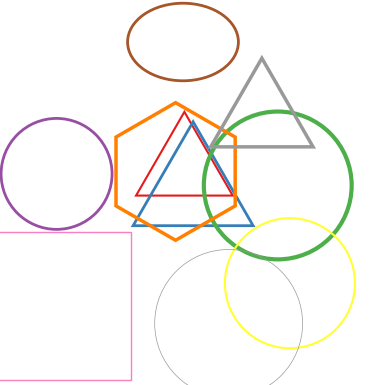[{"shape": "triangle", "thickness": 1.5, "radius": 0.72, "center": [0.479, 0.564]}, {"shape": "triangle", "thickness": 2, "radius": 0.9, "center": [0.502, 0.504]}, {"shape": "circle", "thickness": 3, "radius": 0.96, "center": [0.721, 0.518]}, {"shape": "circle", "thickness": 2, "radius": 0.72, "center": [0.147, 0.548]}, {"shape": "hexagon", "thickness": 2.5, "radius": 0.89, "center": [0.456, 0.555]}, {"shape": "circle", "thickness": 1.5, "radius": 0.84, "center": [0.753, 0.264]}, {"shape": "oval", "thickness": 2, "radius": 0.72, "center": [0.475, 0.891]}, {"shape": "square", "thickness": 1, "radius": 0.96, "center": [0.146, 0.205]}, {"shape": "triangle", "thickness": 2.5, "radius": 0.77, "center": [0.68, 0.695]}, {"shape": "circle", "thickness": 0.5, "radius": 0.96, "center": [0.594, 0.16]}]